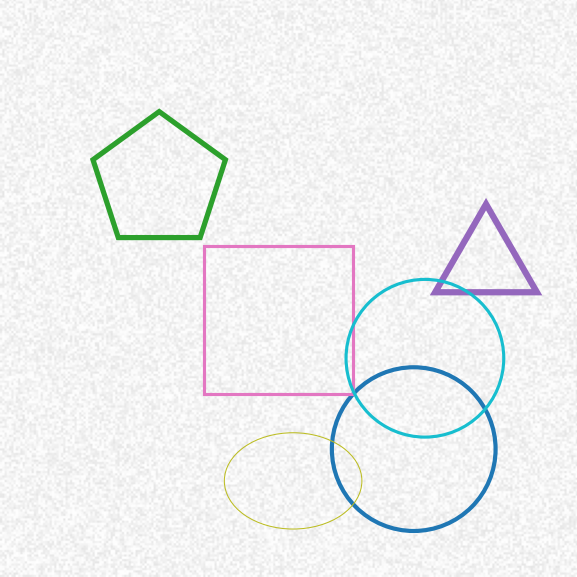[{"shape": "circle", "thickness": 2, "radius": 0.71, "center": [0.716, 0.221]}, {"shape": "pentagon", "thickness": 2.5, "radius": 0.6, "center": [0.276, 0.685]}, {"shape": "triangle", "thickness": 3, "radius": 0.51, "center": [0.842, 0.544]}, {"shape": "square", "thickness": 1.5, "radius": 0.64, "center": [0.482, 0.445]}, {"shape": "oval", "thickness": 0.5, "radius": 0.6, "center": [0.508, 0.166]}, {"shape": "circle", "thickness": 1.5, "radius": 0.68, "center": [0.736, 0.379]}]